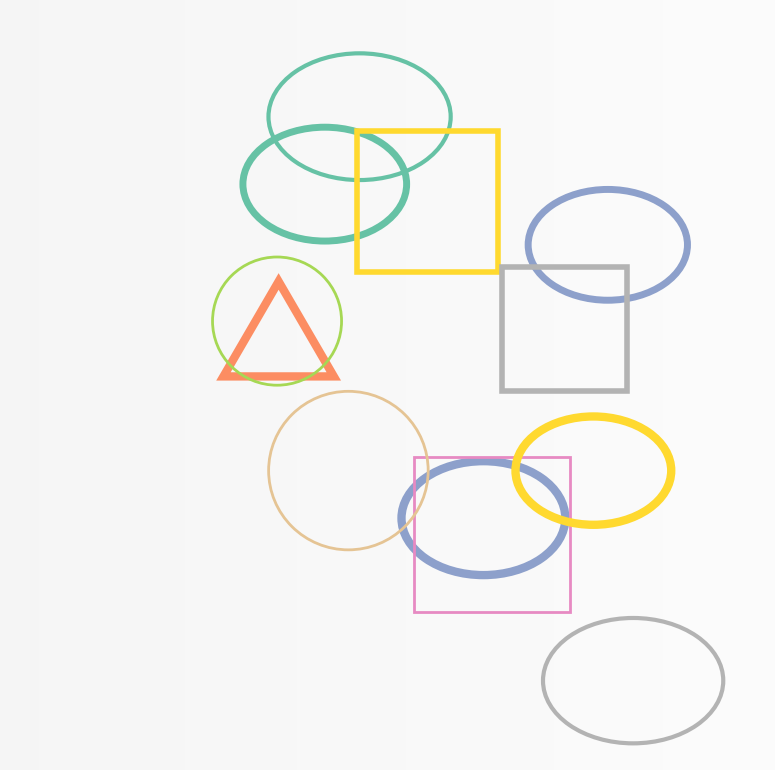[{"shape": "oval", "thickness": 2.5, "radius": 0.53, "center": [0.419, 0.761]}, {"shape": "oval", "thickness": 1.5, "radius": 0.59, "center": [0.464, 0.848]}, {"shape": "triangle", "thickness": 3, "radius": 0.41, "center": [0.36, 0.552]}, {"shape": "oval", "thickness": 3, "radius": 0.53, "center": [0.624, 0.327]}, {"shape": "oval", "thickness": 2.5, "radius": 0.51, "center": [0.784, 0.682]}, {"shape": "square", "thickness": 1, "radius": 0.5, "center": [0.635, 0.306]}, {"shape": "circle", "thickness": 1, "radius": 0.42, "center": [0.357, 0.583]}, {"shape": "square", "thickness": 2, "radius": 0.46, "center": [0.552, 0.738]}, {"shape": "oval", "thickness": 3, "radius": 0.5, "center": [0.766, 0.389]}, {"shape": "circle", "thickness": 1, "radius": 0.51, "center": [0.45, 0.389]}, {"shape": "square", "thickness": 2, "radius": 0.4, "center": [0.728, 0.573]}, {"shape": "oval", "thickness": 1.5, "radius": 0.58, "center": [0.817, 0.116]}]